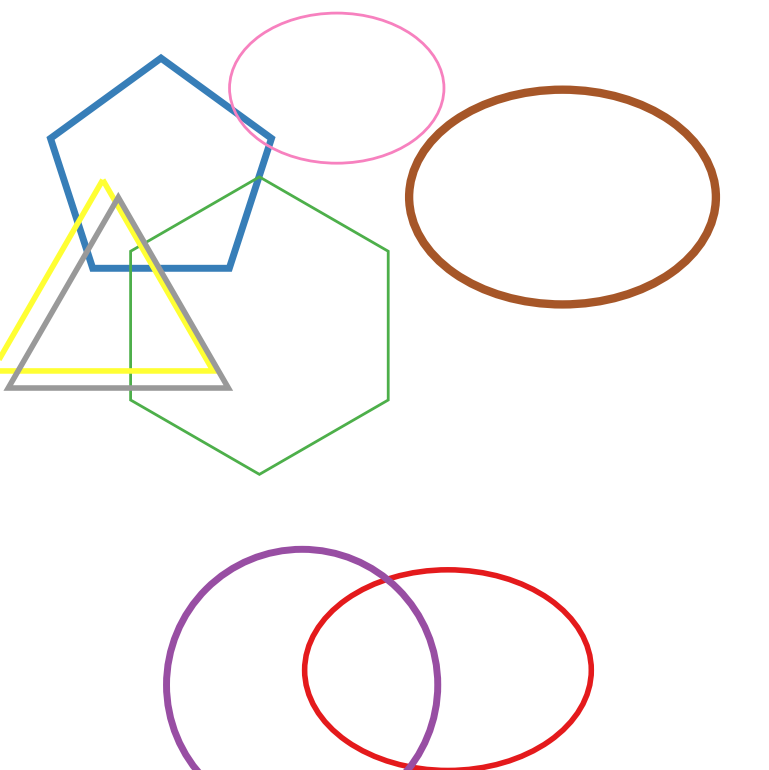[{"shape": "oval", "thickness": 2, "radius": 0.93, "center": [0.582, 0.13]}, {"shape": "pentagon", "thickness": 2.5, "radius": 0.75, "center": [0.209, 0.774]}, {"shape": "hexagon", "thickness": 1, "radius": 0.97, "center": [0.337, 0.577]}, {"shape": "circle", "thickness": 2.5, "radius": 0.88, "center": [0.392, 0.11]}, {"shape": "triangle", "thickness": 2, "radius": 0.83, "center": [0.134, 0.601]}, {"shape": "oval", "thickness": 3, "radius": 1.0, "center": [0.731, 0.744]}, {"shape": "oval", "thickness": 1, "radius": 0.7, "center": [0.437, 0.886]}, {"shape": "triangle", "thickness": 2, "radius": 0.83, "center": [0.154, 0.579]}]